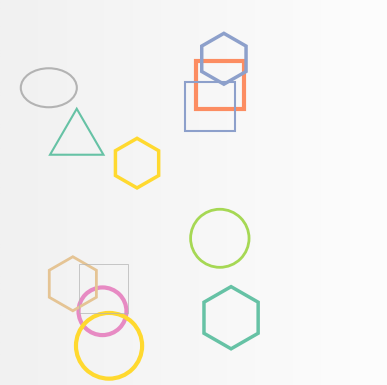[{"shape": "hexagon", "thickness": 2.5, "radius": 0.4, "center": [0.596, 0.175]}, {"shape": "triangle", "thickness": 1.5, "radius": 0.4, "center": [0.198, 0.638]}, {"shape": "square", "thickness": 3, "radius": 0.31, "center": [0.568, 0.78]}, {"shape": "hexagon", "thickness": 2.5, "radius": 0.33, "center": [0.578, 0.847]}, {"shape": "square", "thickness": 1.5, "radius": 0.32, "center": [0.542, 0.722]}, {"shape": "circle", "thickness": 3, "radius": 0.31, "center": [0.264, 0.191]}, {"shape": "circle", "thickness": 2, "radius": 0.38, "center": [0.567, 0.381]}, {"shape": "hexagon", "thickness": 2.5, "radius": 0.32, "center": [0.354, 0.576]}, {"shape": "circle", "thickness": 3, "radius": 0.43, "center": [0.281, 0.102]}, {"shape": "hexagon", "thickness": 2, "radius": 0.35, "center": [0.188, 0.263]}, {"shape": "oval", "thickness": 1.5, "radius": 0.36, "center": [0.126, 0.772]}, {"shape": "square", "thickness": 0.5, "radius": 0.32, "center": [0.267, 0.25]}]